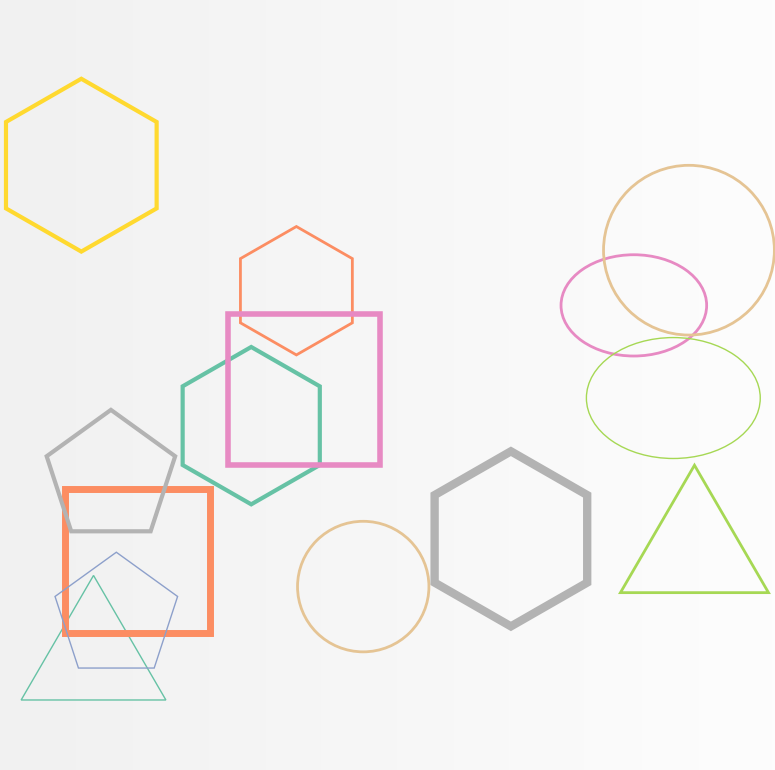[{"shape": "hexagon", "thickness": 1.5, "radius": 0.51, "center": [0.324, 0.447]}, {"shape": "triangle", "thickness": 0.5, "radius": 0.54, "center": [0.121, 0.145]}, {"shape": "square", "thickness": 2.5, "radius": 0.47, "center": [0.178, 0.271]}, {"shape": "hexagon", "thickness": 1, "radius": 0.42, "center": [0.382, 0.622]}, {"shape": "pentagon", "thickness": 0.5, "radius": 0.42, "center": [0.15, 0.2]}, {"shape": "square", "thickness": 2, "radius": 0.49, "center": [0.392, 0.494]}, {"shape": "oval", "thickness": 1, "radius": 0.47, "center": [0.818, 0.603]}, {"shape": "oval", "thickness": 0.5, "radius": 0.56, "center": [0.869, 0.483]}, {"shape": "triangle", "thickness": 1, "radius": 0.55, "center": [0.896, 0.285]}, {"shape": "hexagon", "thickness": 1.5, "radius": 0.56, "center": [0.105, 0.785]}, {"shape": "circle", "thickness": 1, "radius": 0.42, "center": [0.469, 0.238]}, {"shape": "circle", "thickness": 1, "radius": 0.55, "center": [0.889, 0.675]}, {"shape": "hexagon", "thickness": 3, "radius": 0.57, "center": [0.659, 0.3]}, {"shape": "pentagon", "thickness": 1.5, "radius": 0.44, "center": [0.143, 0.381]}]